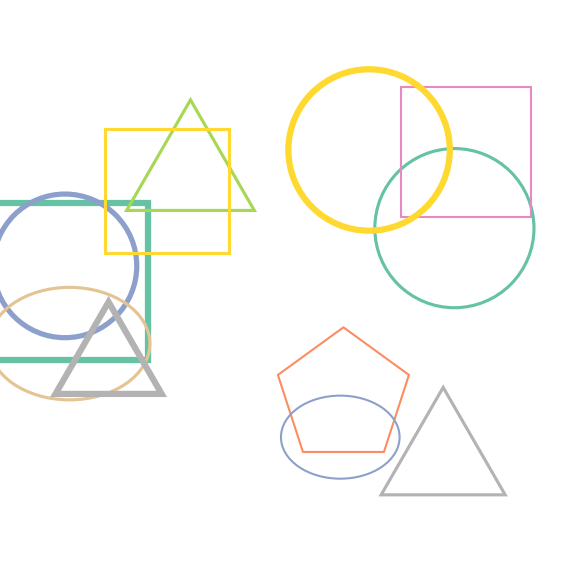[{"shape": "circle", "thickness": 1.5, "radius": 0.69, "center": [0.787, 0.604]}, {"shape": "square", "thickness": 3, "radius": 0.68, "center": [0.121, 0.511]}, {"shape": "pentagon", "thickness": 1, "radius": 0.6, "center": [0.595, 0.313]}, {"shape": "circle", "thickness": 2.5, "radius": 0.62, "center": [0.112, 0.539]}, {"shape": "oval", "thickness": 1, "radius": 0.51, "center": [0.589, 0.242]}, {"shape": "square", "thickness": 1, "radius": 0.56, "center": [0.807, 0.736]}, {"shape": "triangle", "thickness": 1.5, "radius": 0.64, "center": [0.33, 0.699]}, {"shape": "circle", "thickness": 3, "radius": 0.7, "center": [0.639, 0.739]}, {"shape": "square", "thickness": 1.5, "radius": 0.53, "center": [0.289, 0.669]}, {"shape": "oval", "thickness": 1.5, "radius": 0.7, "center": [0.12, 0.404]}, {"shape": "triangle", "thickness": 1.5, "radius": 0.62, "center": [0.767, 0.204]}, {"shape": "triangle", "thickness": 3, "radius": 0.53, "center": [0.188, 0.37]}]